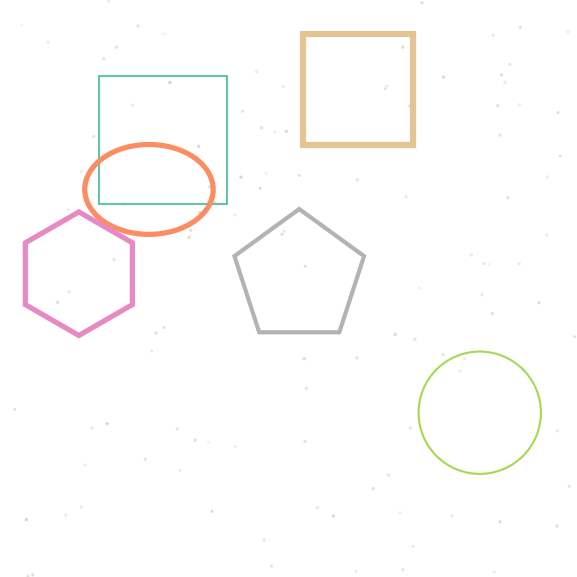[{"shape": "square", "thickness": 1, "radius": 0.55, "center": [0.282, 0.756]}, {"shape": "oval", "thickness": 2.5, "radius": 0.56, "center": [0.258, 0.671]}, {"shape": "hexagon", "thickness": 2.5, "radius": 0.54, "center": [0.137, 0.525]}, {"shape": "circle", "thickness": 1, "radius": 0.53, "center": [0.831, 0.284]}, {"shape": "square", "thickness": 3, "radius": 0.48, "center": [0.62, 0.844]}, {"shape": "pentagon", "thickness": 2, "radius": 0.59, "center": [0.518, 0.519]}]